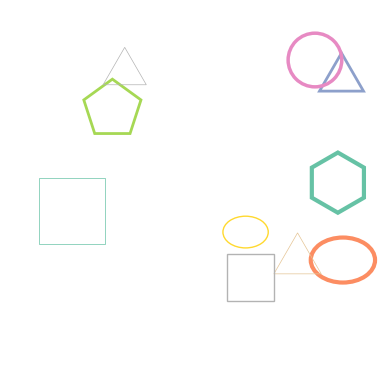[{"shape": "square", "thickness": 0.5, "radius": 0.43, "center": [0.186, 0.451]}, {"shape": "hexagon", "thickness": 3, "radius": 0.39, "center": [0.878, 0.526]}, {"shape": "oval", "thickness": 3, "radius": 0.42, "center": [0.891, 0.325]}, {"shape": "triangle", "thickness": 2, "radius": 0.33, "center": [0.887, 0.796]}, {"shape": "circle", "thickness": 2.5, "radius": 0.35, "center": [0.818, 0.844]}, {"shape": "pentagon", "thickness": 2, "radius": 0.39, "center": [0.292, 0.716]}, {"shape": "oval", "thickness": 1, "radius": 0.29, "center": [0.638, 0.397]}, {"shape": "triangle", "thickness": 0.5, "radius": 0.35, "center": [0.773, 0.324]}, {"shape": "square", "thickness": 1, "radius": 0.3, "center": [0.651, 0.279]}, {"shape": "triangle", "thickness": 0.5, "radius": 0.32, "center": [0.324, 0.812]}]